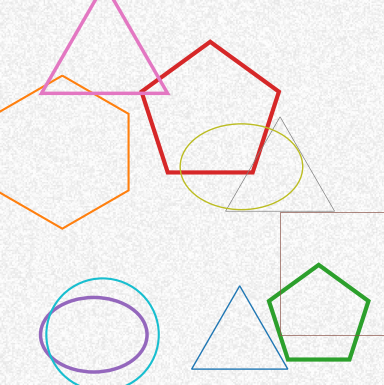[{"shape": "triangle", "thickness": 1, "radius": 0.72, "center": [0.623, 0.113]}, {"shape": "hexagon", "thickness": 1.5, "radius": 0.99, "center": [0.162, 0.605]}, {"shape": "pentagon", "thickness": 3, "radius": 0.68, "center": [0.828, 0.176]}, {"shape": "pentagon", "thickness": 3, "radius": 0.94, "center": [0.546, 0.704]}, {"shape": "oval", "thickness": 2.5, "radius": 0.69, "center": [0.244, 0.131]}, {"shape": "square", "thickness": 0.5, "radius": 0.8, "center": [0.886, 0.29]}, {"shape": "triangle", "thickness": 2.5, "radius": 0.95, "center": [0.271, 0.852]}, {"shape": "triangle", "thickness": 0.5, "radius": 0.82, "center": [0.727, 0.533]}, {"shape": "oval", "thickness": 1, "radius": 0.8, "center": [0.627, 0.567]}, {"shape": "circle", "thickness": 1.5, "radius": 0.73, "center": [0.266, 0.131]}]